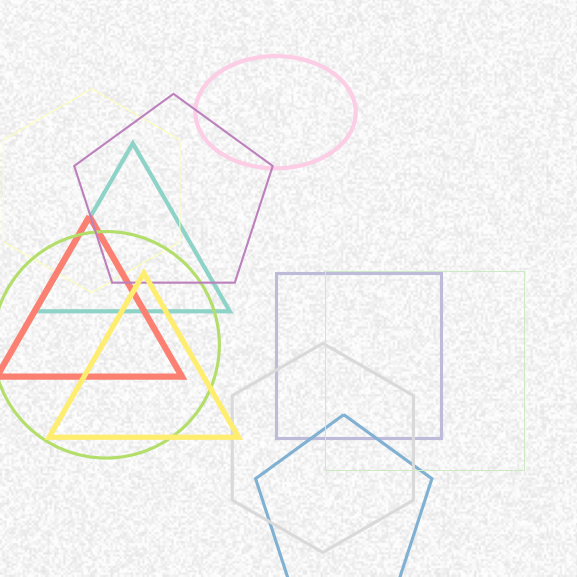[{"shape": "triangle", "thickness": 2, "radius": 0.97, "center": [0.23, 0.557]}, {"shape": "hexagon", "thickness": 0.5, "radius": 0.88, "center": [0.159, 0.669]}, {"shape": "square", "thickness": 1.5, "radius": 0.72, "center": [0.621, 0.383]}, {"shape": "triangle", "thickness": 3, "radius": 0.93, "center": [0.155, 0.439]}, {"shape": "pentagon", "thickness": 1.5, "radius": 0.8, "center": [0.595, 0.121]}, {"shape": "circle", "thickness": 1.5, "radius": 0.98, "center": [0.184, 0.402]}, {"shape": "oval", "thickness": 2, "radius": 0.69, "center": [0.477, 0.805]}, {"shape": "hexagon", "thickness": 1.5, "radius": 0.91, "center": [0.559, 0.224]}, {"shape": "pentagon", "thickness": 1, "radius": 0.9, "center": [0.3, 0.656]}, {"shape": "square", "thickness": 0.5, "radius": 0.86, "center": [0.735, 0.357]}, {"shape": "triangle", "thickness": 2.5, "radius": 0.95, "center": [0.249, 0.337]}]